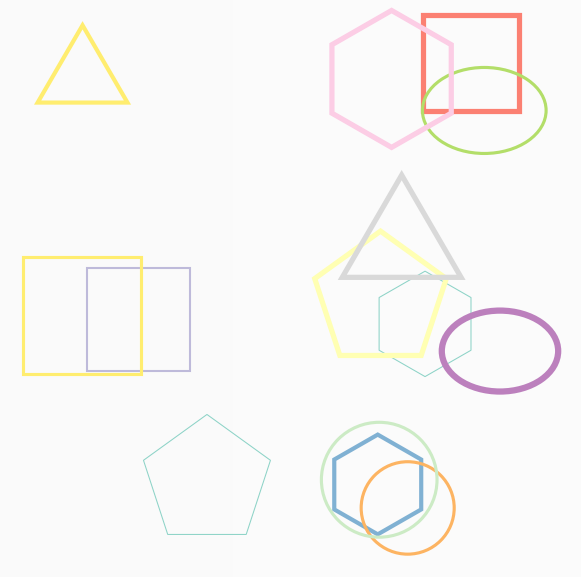[{"shape": "pentagon", "thickness": 0.5, "radius": 0.57, "center": [0.356, 0.167]}, {"shape": "hexagon", "thickness": 0.5, "radius": 0.46, "center": [0.731, 0.438]}, {"shape": "pentagon", "thickness": 2.5, "radius": 0.6, "center": [0.655, 0.48]}, {"shape": "square", "thickness": 1, "radius": 0.44, "center": [0.238, 0.446]}, {"shape": "square", "thickness": 2.5, "radius": 0.41, "center": [0.81, 0.89]}, {"shape": "hexagon", "thickness": 2, "radius": 0.43, "center": [0.65, 0.16]}, {"shape": "circle", "thickness": 1.5, "radius": 0.4, "center": [0.701, 0.12]}, {"shape": "oval", "thickness": 1.5, "radius": 0.53, "center": [0.833, 0.808]}, {"shape": "hexagon", "thickness": 2.5, "radius": 0.59, "center": [0.674, 0.862]}, {"shape": "triangle", "thickness": 2.5, "radius": 0.59, "center": [0.691, 0.578]}, {"shape": "oval", "thickness": 3, "radius": 0.5, "center": [0.86, 0.391]}, {"shape": "circle", "thickness": 1.5, "radius": 0.5, "center": [0.652, 0.168]}, {"shape": "square", "thickness": 1.5, "radius": 0.51, "center": [0.141, 0.452]}, {"shape": "triangle", "thickness": 2, "radius": 0.45, "center": [0.142, 0.866]}]